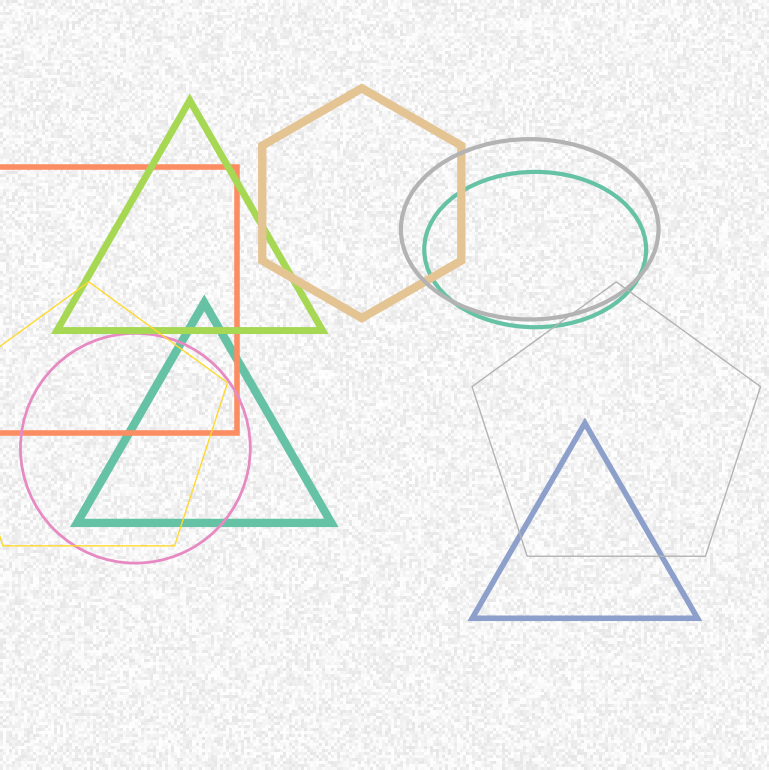[{"shape": "oval", "thickness": 1.5, "radius": 0.72, "center": [0.695, 0.676]}, {"shape": "triangle", "thickness": 3, "radius": 0.95, "center": [0.265, 0.416]}, {"shape": "square", "thickness": 2, "radius": 0.86, "center": [0.135, 0.61]}, {"shape": "triangle", "thickness": 2, "radius": 0.84, "center": [0.76, 0.282]}, {"shape": "circle", "thickness": 1, "radius": 0.75, "center": [0.176, 0.418]}, {"shape": "triangle", "thickness": 2.5, "radius": 1.0, "center": [0.246, 0.67]}, {"shape": "pentagon", "thickness": 0.5, "radius": 0.95, "center": [0.115, 0.444]}, {"shape": "hexagon", "thickness": 3, "radius": 0.75, "center": [0.47, 0.736]}, {"shape": "pentagon", "thickness": 0.5, "radius": 0.98, "center": [0.8, 0.437]}, {"shape": "oval", "thickness": 1.5, "radius": 0.84, "center": [0.688, 0.702]}]